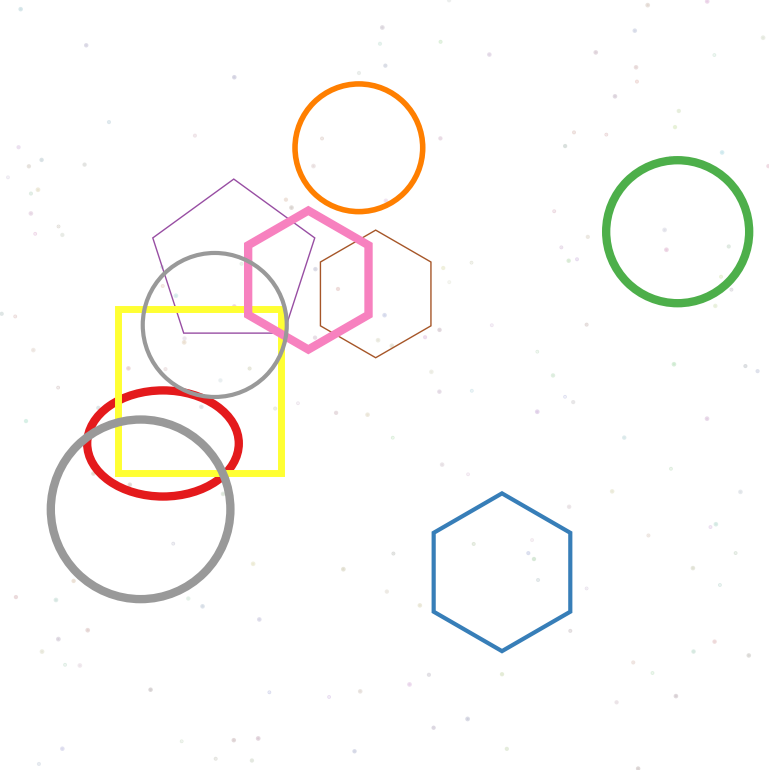[{"shape": "oval", "thickness": 3, "radius": 0.49, "center": [0.212, 0.424]}, {"shape": "hexagon", "thickness": 1.5, "radius": 0.51, "center": [0.652, 0.257]}, {"shape": "circle", "thickness": 3, "radius": 0.46, "center": [0.88, 0.699]}, {"shape": "pentagon", "thickness": 0.5, "radius": 0.55, "center": [0.304, 0.657]}, {"shape": "circle", "thickness": 2, "radius": 0.41, "center": [0.466, 0.808]}, {"shape": "square", "thickness": 2.5, "radius": 0.53, "center": [0.259, 0.492]}, {"shape": "hexagon", "thickness": 0.5, "radius": 0.41, "center": [0.488, 0.618]}, {"shape": "hexagon", "thickness": 3, "radius": 0.45, "center": [0.4, 0.636]}, {"shape": "circle", "thickness": 1.5, "radius": 0.47, "center": [0.279, 0.578]}, {"shape": "circle", "thickness": 3, "radius": 0.58, "center": [0.183, 0.339]}]